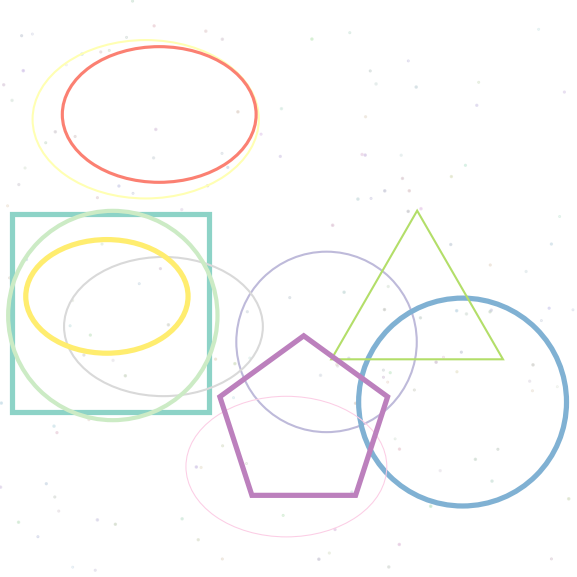[{"shape": "square", "thickness": 2.5, "radius": 0.86, "center": [0.191, 0.457]}, {"shape": "oval", "thickness": 1, "radius": 0.98, "center": [0.252, 0.793]}, {"shape": "circle", "thickness": 1, "radius": 0.78, "center": [0.565, 0.407]}, {"shape": "oval", "thickness": 1.5, "radius": 0.84, "center": [0.276, 0.801]}, {"shape": "circle", "thickness": 2.5, "radius": 0.9, "center": [0.801, 0.303]}, {"shape": "triangle", "thickness": 1, "radius": 0.86, "center": [0.722, 0.463]}, {"shape": "oval", "thickness": 0.5, "radius": 0.87, "center": [0.496, 0.191]}, {"shape": "oval", "thickness": 1, "radius": 0.86, "center": [0.283, 0.434]}, {"shape": "pentagon", "thickness": 2.5, "radius": 0.76, "center": [0.526, 0.265]}, {"shape": "circle", "thickness": 2, "radius": 0.91, "center": [0.195, 0.453]}, {"shape": "oval", "thickness": 2.5, "radius": 0.7, "center": [0.185, 0.486]}]